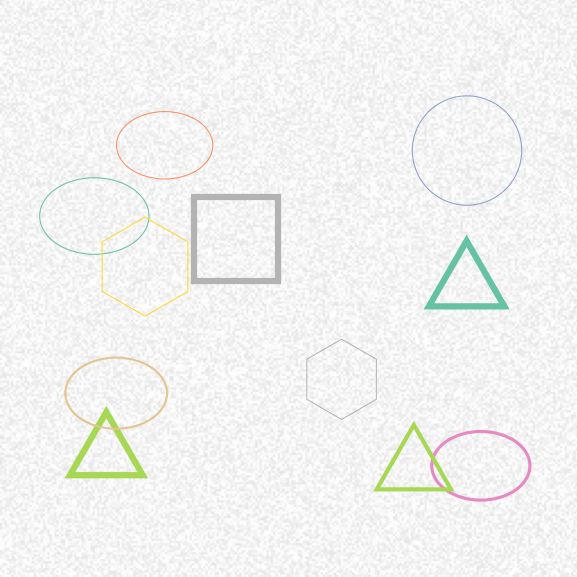[{"shape": "triangle", "thickness": 3, "radius": 0.38, "center": [0.808, 0.506]}, {"shape": "oval", "thickness": 0.5, "radius": 0.47, "center": [0.163, 0.625]}, {"shape": "oval", "thickness": 0.5, "radius": 0.42, "center": [0.285, 0.748]}, {"shape": "circle", "thickness": 0.5, "radius": 0.47, "center": [0.809, 0.738]}, {"shape": "oval", "thickness": 1.5, "radius": 0.42, "center": [0.833, 0.193]}, {"shape": "triangle", "thickness": 2, "radius": 0.37, "center": [0.717, 0.189]}, {"shape": "triangle", "thickness": 3, "radius": 0.36, "center": [0.184, 0.213]}, {"shape": "hexagon", "thickness": 0.5, "radius": 0.43, "center": [0.251, 0.537]}, {"shape": "oval", "thickness": 1, "radius": 0.44, "center": [0.201, 0.318]}, {"shape": "hexagon", "thickness": 0.5, "radius": 0.35, "center": [0.592, 0.342]}, {"shape": "square", "thickness": 3, "radius": 0.36, "center": [0.408, 0.585]}]